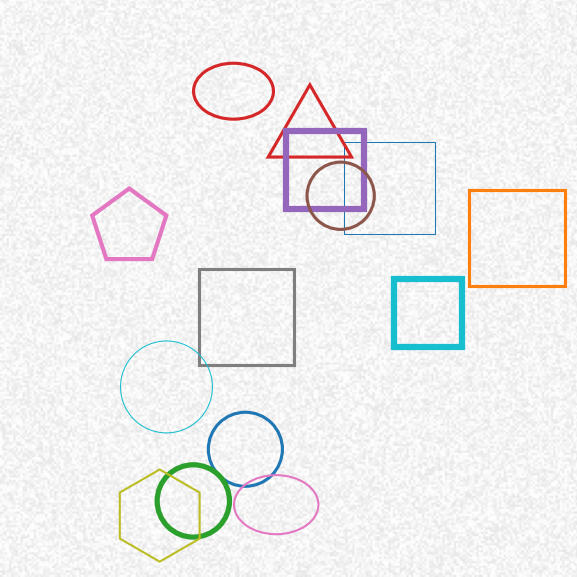[{"shape": "circle", "thickness": 1.5, "radius": 0.32, "center": [0.425, 0.221]}, {"shape": "square", "thickness": 0.5, "radius": 0.39, "center": [0.674, 0.674]}, {"shape": "square", "thickness": 1.5, "radius": 0.41, "center": [0.895, 0.587]}, {"shape": "circle", "thickness": 2.5, "radius": 0.31, "center": [0.335, 0.132]}, {"shape": "triangle", "thickness": 1.5, "radius": 0.42, "center": [0.537, 0.769]}, {"shape": "oval", "thickness": 1.5, "radius": 0.35, "center": [0.404, 0.841]}, {"shape": "square", "thickness": 3, "radius": 0.34, "center": [0.562, 0.704]}, {"shape": "circle", "thickness": 1.5, "radius": 0.29, "center": [0.59, 0.66]}, {"shape": "pentagon", "thickness": 2, "radius": 0.34, "center": [0.224, 0.605]}, {"shape": "oval", "thickness": 1, "radius": 0.37, "center": [0.478, 0.125]}, {"shape": "square", "thickness": 1.5, "radius": 0.42, "center": [0.427, 0.45]}, {"shape": "hexagon", "thickness": 1, "radius": 0.4, "center": [0.277, 0.106]}, {"shape": "circle", "thickness": 0.5, "radius": 0.4, "center": [0.288, 0.329]}, {"shape": "square", "thickness": 3, "radius": 0.3, "center": [0.741, 0.457]}]